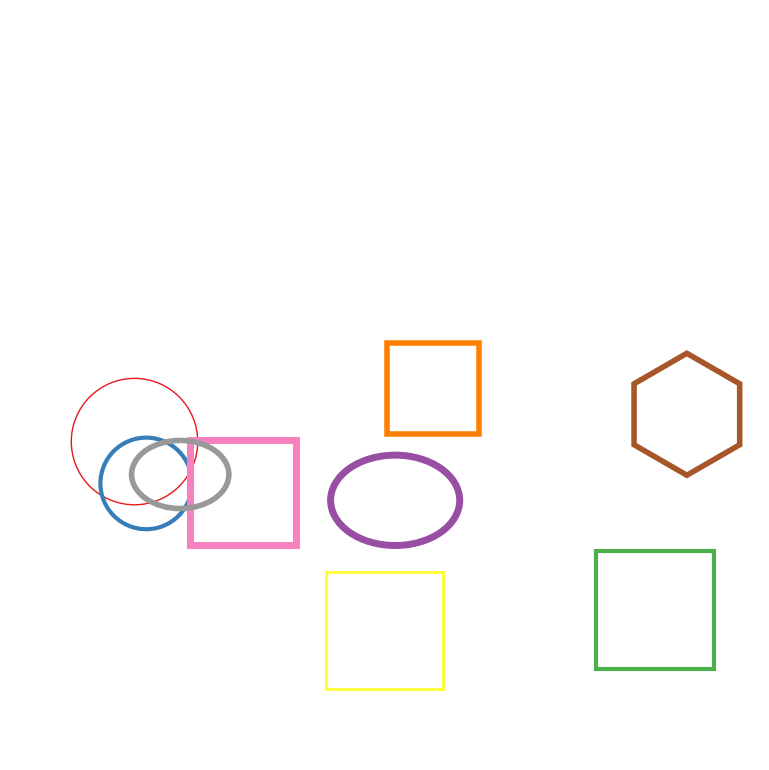[{"shape": "circle", "thickness": 0.5, "radius": 0.41, "center": [0.175, 0.427]}, {"shape": "circle", "thickness": 1.5, "radius": 0.3, "center": [0.19, 0.372]}, {"shape": "square", "thickness": 1.5, "radius": 0.38, "center": [0.85, 0.208]}, {"shape": "oval", "thickness": 2.5, "radius": 0.42, "center": [0.513, 0.35]}, {"shape": "square", "thickness": 2, "radius": 0.3, "center": [0.562, 0.495]}, {"shape": "square", "thickness": 1, "radius": 0.38, "center": [0.499, 0.182]}, {"shape": "hexagon", "thickness": 2, "radius": 0.4, "center": [0.892, 0.462]}, {"shape": "square", "thickness": 2.5, "radius": 0.34, "center": [0.315, 0.361]}, {"shape": "oval", "thickness": 2, "radius": 0.32, "center": [0.234, 0.384]}]